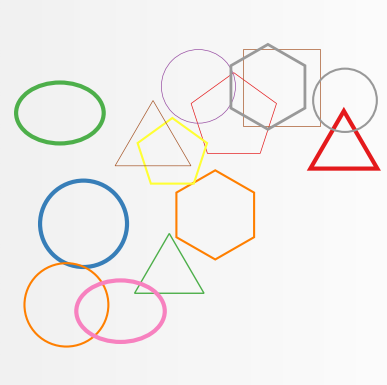[{"shape": "triangle", "thickness": 3, "radius": 0.5, "center": [0.887, 0.612]}, {"shape": "pentagon", "thickness": 0.5, "radius": 0.58, "center": [0.603, 0.695]}, {"shape": "circle", "thickness": 3, "radius": 0.56, "center": [0.216, 0.419]}, {"shape": "triangle", "thickness": 1, "radius": 0.52, "center": [0.437, 0.29]}, {"shape": "oval", "thickness": 3, "radius": 0.57, "center": [0.155, 0.707]}, {"shape": "circle", "thickness": 0.5, "radius": 0.48, "center": [0.512, 0.776]}, {"shape": "hexagon", "thickness": 1.5, "radius": 0.58, "center": [0.555, 0.442]}, {"shape": "circle", "thickness": 1.5, "radius": 0.54, "center": [0.171, 0.208]}, {"shape": "pentagon", "thickness": 1.5, "radius": 0.47, "center": [0.445, 0.599]}, {"shape": "square", "thickness": 0.5, "radius": 0.5, "center": [0.727, 0.773]}, {"shape": "triangle", "thickness": 0.5, "radius": 0.57, "center": [0.395, 0.626]}, {"shape": "oval", "thickness": 3, "radius": 0.57, "center": [0.311, 0.192]}, {"shape": "circle", "thickness": 1.5, "radius": 0.41, "center": [0.89, 0.739]}, {"shape": "hexagon", "thickness": 2, "radius": 0.55, "center": [0.691, 0.774]}]